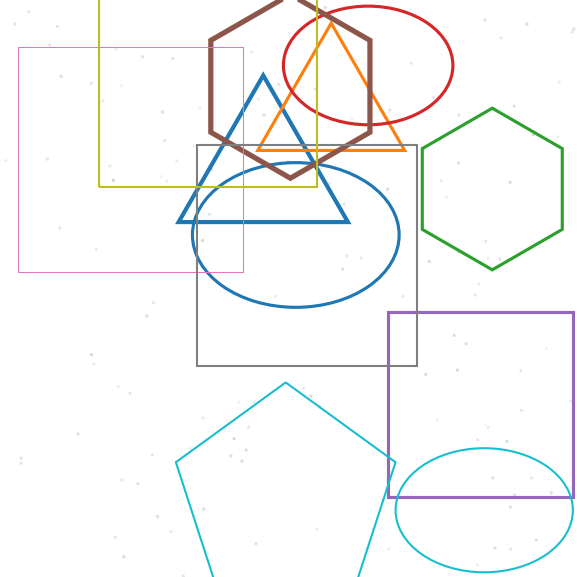[{"shape": "oval", "thickness": 1.5, "radius": 0.89, "center": [0.512, 0.592]}, {"shape": "triangle", "thickness": 2, "radius": 0.85, "center": [0.456, 0.699]}, {"shape": "triangle", "thickness": 1.5, "radius": 0.73, "center": [0.573, 0.812]}, {"shape": "hexagon", "thickness": 1.5, "radius": 0.7, "center": [0.852, 0.672]}, {"shape": "oval", "thickness": 1.5, "radius": 0.73, "center": [0.638, 0.886]}, {"shape": "square", "thickness": 1.5, "radius": 0.8, "center": [0.832, 0.299]}, {"shape": "hexagon", "thickness": 2.5, "radius": 0.8, "center": [0.503, 0.85]}, {"shape": "square", "thickness": 0.5, "radius": 0.97, "center": [0.226, 0.723]}, {"shape": "square", "thickness": 1, "radius": 0.95, "center": [0.532, 0.557]}, {"shape": "square", "thickness": 1, "radius": 0.95, "center": [0.36, 0.865]}, {"shape": "oval", "thickness": 1, "radius": 0.77, "center": [0.838, 0.116]}, {"shape": "pentagon", "thickness": 1, "radius": 1.0, "center": [0.495, 0.137]}]